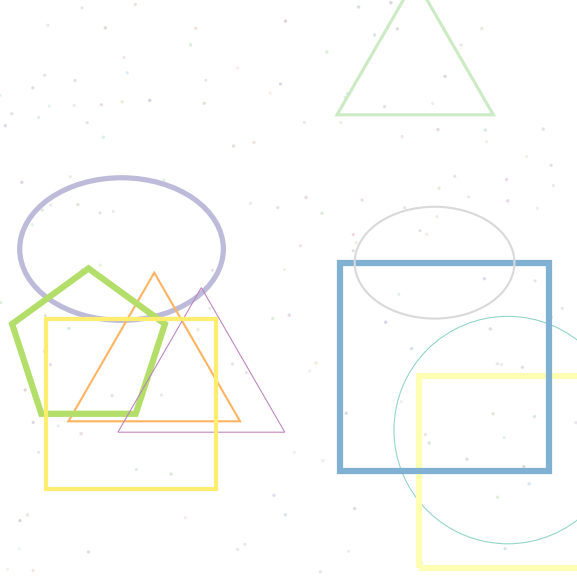[{"shape": "circle", "thickness": 0.5, "radius": 0.98, "center": [0.879, 0.254]}, {"shape": "square", "thickness": 3, "radius": 0.83, "center": [0.892, 0.182]}, {"shape": "oval", "thickness": 2.5, "radius": 0.88, "center": [0.21, 0.568]}, {"shape": "square", "thickness": 3, "radius": 0.9, "center": [0.77, 0.363]}, {"shape": "triangle", "thickness": 1, "radius": 0.86, "center": [0.267, 0.355]}, {"shape": "pentagon", "thickness": 3, "radius": 0.7, "center": [0.153, 0.395]}, {"shape": "oval", "thickness": 1, "radius": 0.69, "center": [0.752, 0.544]}, {"shape": "triangle", "thickness": 0.5, "radius": 0.83, "center": [0.349, 0.334]}, {"shape": "triangle", "thickness": 1.5, "radius": 0.78, "center": [0.719, 0.878]}, {"shape": "square", "thickness": 2, "radius": 0.73, "center": [0.227, 0.3]}]